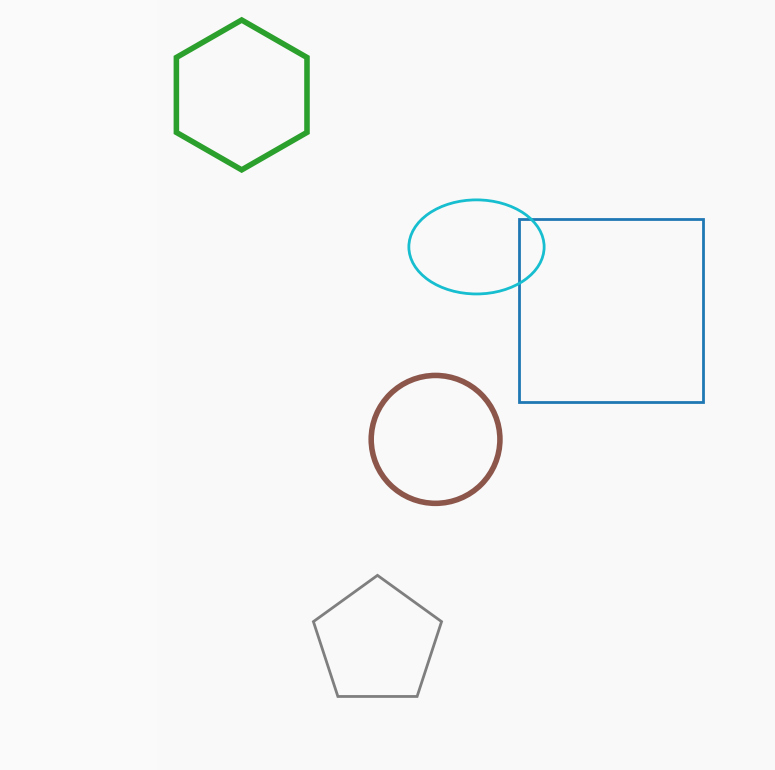[{"shape": "square", "thickness": 1, "radius": 0.59, "center": [0.788, 0.597]}, {"shape": "hexagon", "thickness": 2, "radius": 0.49, "center": [0.312, 0.877]}, {"shape": "circle", "thickness": 2, "radius": 0.42, "center": [0.562, 0.429]}, {"shape": "pentagon", "thickness": 1, "radius": 0.43, "center": [0.487, 0.166]}, {"shape": "oval", "thickness": 1, "radius": 0.44, "center": [0.615, 0.679]}]